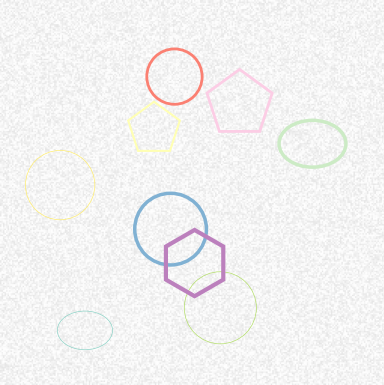[{"shape": "oval", "thickness": 0.5, "radius": 0.36, "center": [0.221, 0.142]}, {"shape": "pentagon", "thickness": 1.5, "radius": 0.35, "center": [0.4, 0.665]}, {"shape": "circle", "thickness": 2, "radius": 0.36, "center": [0.453, 0.801]}, {"shape": "circle", "thickness": 2.5, "radius": 0.47, "center": [0.443, 0.405]}, {"shape": "circle", "thickness": 0.5, "radius": 0.47, "center": [0.572, 0.201]}, {"shape": "pentagon", "thickness": 2, "radius": 0.45, "center": [0.622, 0.731]}, {"shape": "hexagon", "thickness": 3, "radius": 0.43, "center": [0.505, 0.317]}, {"shape": "oval", "thickness": 2.5, "radius": 0.43, "center": [0.812, 0.627]}, {"shape": "circle", "thickness": 0.5, "radius": 0.45, "center": [0.156, 0.519]}]